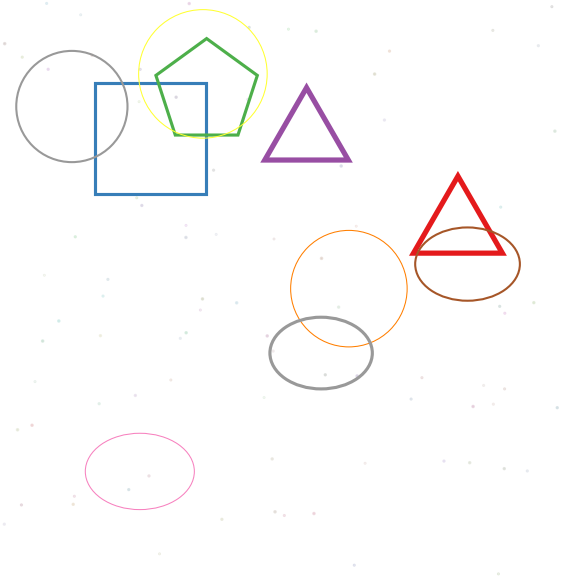[{"shape": "triangle", "thickness": 2.5, "radius": 0.44, "center": [0.793, 0.605]}, {"shape": "square", "thickness": 1.5, "radius": 0.48, "center": [0.261, 0.759]}, {"shape": "pentagon", "thickness": 1.5, "radius": 0.46, "center": [0.358, 0.84]}, {"shape": "triangle", "thickness": 2.5, "radius": 0.42, "center": [0.531, 0.764]}, {"shape": "circle", "thickness": 0.5, "radius": 0.5, "center": [0.604, 0.499]}, {"shape": "circle", "thickness": 0.5, "radius": 0.56, "center": [0.351, 0.871]}, {"shape": "oval", "thickness": 1, "radius": 0.45, "center": [0.81, 0.542]}, {"shape": "oval", "thickness": 0.5, "radius": 0.47, "center": [0.242, 0.183]}, {"shape": "circle", "thickness": 1, "radius": 0.48, "center": [0.124, 0.815]}, {"shape": "oval", "thickness": 1.5, "radius": 0.44, "center": [0.556, 0.388]}]